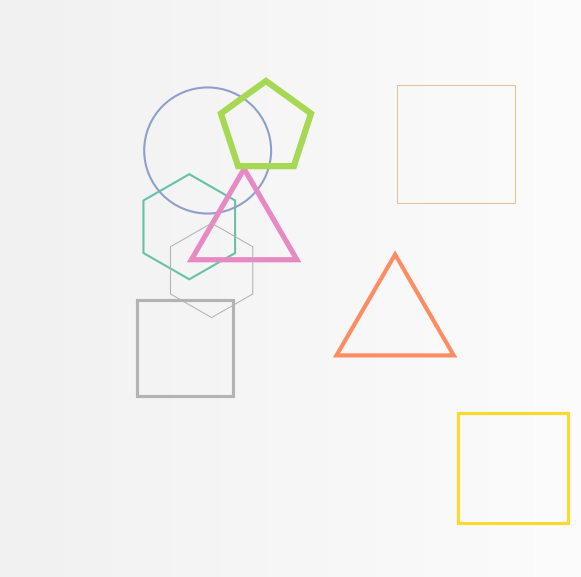[{"shape": "hexagon", "thickness": 1, "radius": 0.46, "center": [0.326, 0.607]}, {"shape": "triangle", "thickness": 2, "radius": 0.58, "center": [0.68, 0.442]}, {"shape": "circle", "thickness": 1, "radius": 0.55, "center": [0.357, 0.739]}, {"shape": "triangle", "thickness": 2.5, "radius": 0.52, "center": [0.42, 0.602]}, {"shape": "pentagon", "thickness": 3, "radius": 0.41, "center": [0.458, 0.777]}, {"shape": "square", "thickness": 1.5, "radius": 0.47, "center": [0.883, 0.188]}, {"shape": "square", "thickness": 0.5, "radius": 0.51, "center": [0.785, 0.75]}, {"shape": "square", "thickness": 1.5, "radius": 0.41, "center": [0.318, 0.396]}, {"shape": "hexagon", "thickness": 0.5, "radius": 0.41, "center": [0.364, 0.531]}]